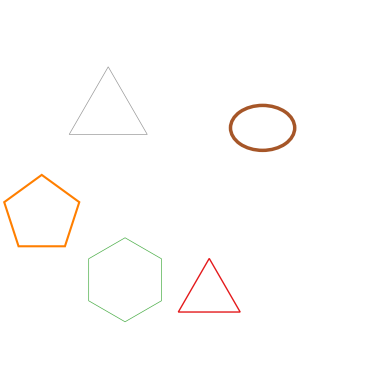[{"shape": "triangle", "thickness": 1, "radius": 0.46, "center": [0.543, 0.236]}, {"shape": "hexagon", "thickness": 0.5, "radius": 0.55, "center": [0.325, 0.273]}, {"shape": "pentagon", "thickness": 1.5, "radius": 0.51, "center": [0.108, 0.443]}, {"shape": "oval", "thickness": 2.5, "radius": 0.42, "center": [0.682, 0.668]}, {"shape": "triangle", "thickness": 0.5, "radius": 0.59, "center": [0.281, 0.709]}]